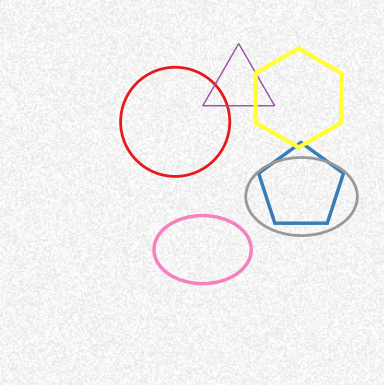[{"shape": "circle", "thickness": 2, "radius": 0.71, "center": [0.455, 0.684]}, {"shape": "pentagon", "thickness": 2.5, "radius": 0.58, "center": [0.782, 0.514]}, {"shape": "triangle", "thickness": 1, "radius": 0.54, "center": [0.62, 0.779]}, {"shape": "hexagon", "thickness": 3, "radius": 0.64, "center": [0.776, 0.746]}, {"shape": "oval", "thickness": 2.5, "radius": 0.63, "center": [0.526, 0.352]}, {"shape": "oval", "thickness": 2, "radius": 0.72, "center": [0.783, 0.49]}]